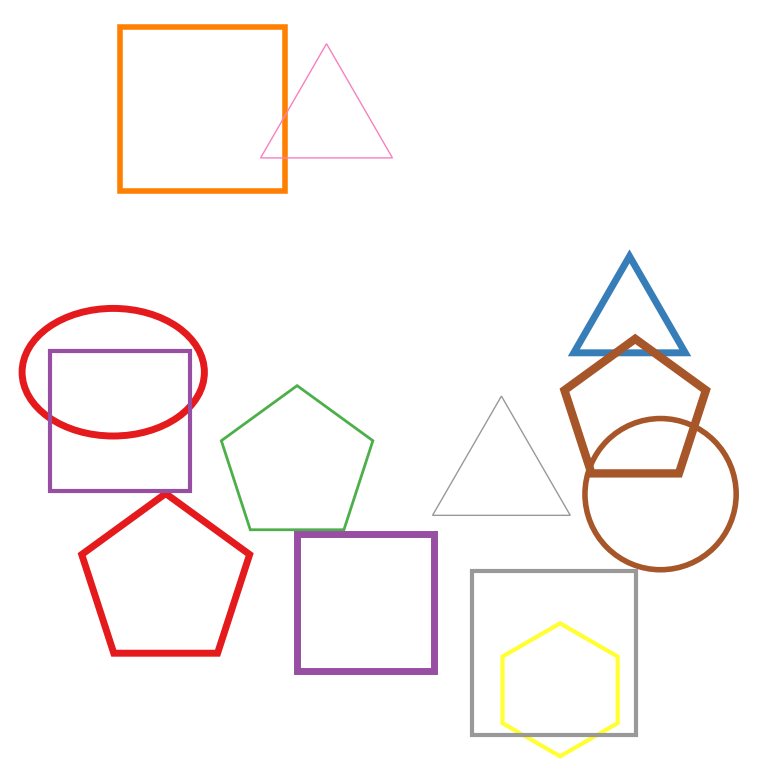[{"shape": "oval", "thickness": 2.5, "radius": 0.59, "center": [0.147, 0.517]}, {"shape": "pentagon", "thickness": 2.5, "radius": 0.57, "center": [0.215, 0.244]}, {"shape": "triangle", "thickness": 2.5, "radius": 0.42, "center": [0.818, 0.584]}, {"shape": "pentagon", "thickness": 1, "radius": 0.52, "center": [0.386, 0.396]}, {"shape": "square", "thickness": 2.5, "radius": 0.45, "center": [0.475, 0.217]}, {"shape": "square", "thickness": 1.5, "radius": 0.45, "center": [0.156, 0.454]}, {"shape": "square", "thickness": 2, "radius": 0.53, "center": [0.263, 0.858]}, {"shape": "hexagon", "thickness": 1.5, "radius": 0.43, "center": [0.727, 0.104]}, {"shape": "pentagon", "thickness": 3, "radius": 0.48, "center": [0.825, 0.463]}, {"shape": "circle", "thickness": 2, "radius": 0.49, "center": [0.858, 0.358]}, {"shape": "triangle", "thickness": 0.5, "radius": 0.49, "center": [0.424, 0.844]}, {"shape": "triangle", "thickness": 0.5, "radius": 0.52, "center": [0.651, 0.382]}, {"shape": "square", "thickness": 1.5, "radius": 0.53, "center": [0.72, 0.152]}]